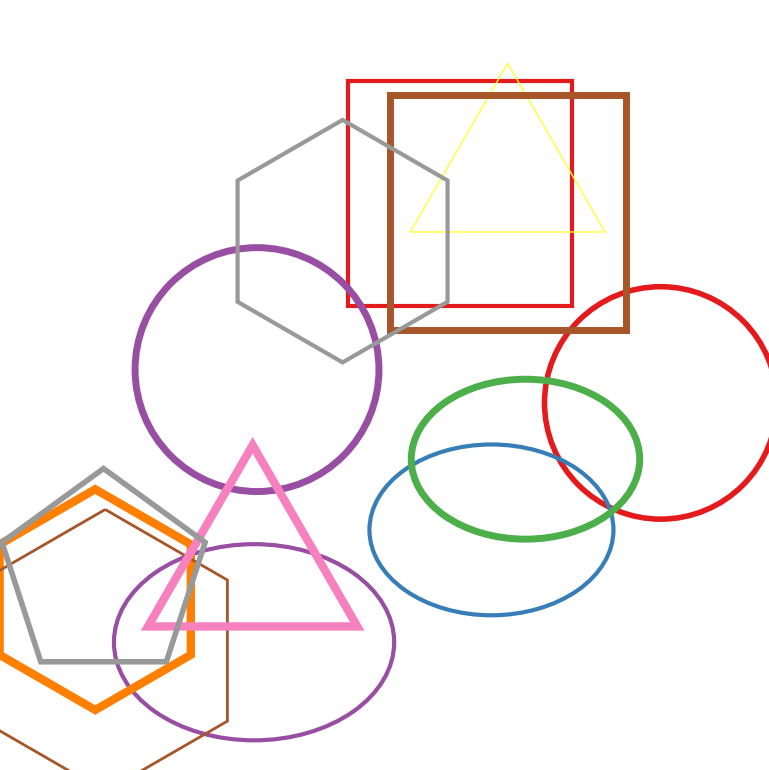[{"shape": "circle", "thickness": 2, "radius": 0.75, "center": [0.858, 0.477]}, {"shape": "square", "thickness": 1.5, "radius": 0.73, "center": [0.597, 0.749]}, {"shape": "oval", "thickness": 1.5, "radius": 0.79, "center": [0.638, 0.312]}, {"shape": "oval", "thickness": 2.5, "radius": 0.74, "center": [0.682, 0.404]}, {"shape": "oval", "thickness": 1.5, "radius": 0.91, "center": [0.33, 0.166]}, {"shape": "circle", "thickness": 2.5, "radius": 0.79, "center": [0.334, 0.52]}, {"shape": "hexagon", "thickness": 3, "radius": 0.72, "center": [0.124, 0.221]}, {"shape": "triangle", "thickness": 0.5, "radius": 0.73, "center": [0.659, 0.772]}, {"shape": "hexagon", "thickness": 1, "radius": 0.92, "center": [0.137, 0.155]}, {"shape": "square", "thickness": 2.5, "radius": 0.77, "center": [0.659, 0.724]}, {"shape": "triangle", "thickness": 3, "radius": 0.78, "center": [0.328, 0.265]}, {"shape": "hexagon", "thickness": 1.5, "radius": 0.79, "center": [0.445, 0.687]}, {"shape": "pentagon", "thickness": 2, "radius": 0.69, "center": [0.134, 0.253]}]